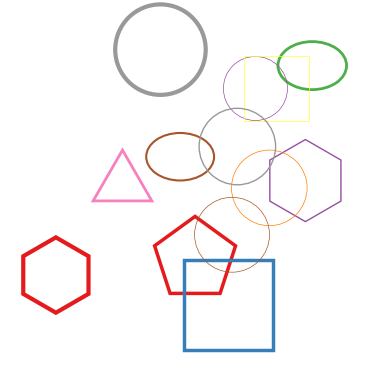[{"shape": "hexagon", "thickness": 3, "radius": 0.49, "center": [0.145, 0.286]}, {"shape": "pentagon", "thickness": 2.5, "radius": 0.55, "center": [0.507, 0.327]}, {"shape": "square", "thickness": 2.5, "radius": 0.58, "center": [0.594, 0.208]}, {"shape": "oval", "thickness": 2, "radius": 0.45, "center": [0.811, 0.83]}, {"shape": "hexagon", "thickness": 1, "radius": 0.53, "center": [0.793, 0.531]}, {"shape": "circle", "thickness": 0.5, "radius": 0.42, "center": [0.663, 0.77]}, {"shape": "circle", "thickness": 0.5, "radius": 0.49, "center": [0.699, 0.512]}, {"shape": "square", "thickness": 0.5, "radius": 0.43, "center": [0.718, 0.77]}, {"shape": "oval", "thickness": 1.5, "radius": 0.44, "center": [0.468, 0.593]}, {"shape": "circle", "thickness": 0.5, "radius": 0.49, "center": [0.603, 0.39]}, {"shape": "triangle", "thickness": 2, "radius": 0.44, "center": [0.318, 0.522]}, {"shape": "circle", "thickness": 3, "radius": 0.59, "center": [0.417, 0.871]}, {"shape": "circle", "thickness": 1, "radius": 0.5, "center": [0.617, 0.619]}]